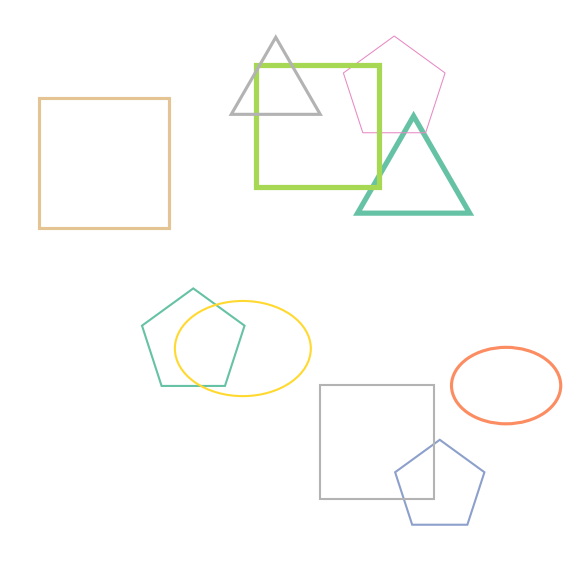[{"shape": "triangle", "thickness": 2.5, "radius": 0.56, "center": [0.716, 0.686]}, {"shape": "pentagon", "thickness": 1, "radius": 0.47, "center": [0.335, 0.406]}, {"shape": "oval", "thickness": 1.5, "radius": 0.47, "center": [0.876, 0.331]}, {"shape": "pentagon", "thickness": 1, "radius": 0.41, "center": [0.762, 0.156]}, {"shape": "pentagon", "thickness": 0.5, "radius": 0.46, "center": [0.683, 0.844]}, {"shape": "square", "thickness": 2.5, "radius": 0.53, "center": [0.549, 0.781]}, {"shape": "oval", "thickness": 1, "radius": 0.59, "center": [0.421, 0.396]}, {"shape": "square", "thickness": 1.5, "radius": 0.56, "center": [0.18, 0.717]}, {"shape": "square", "thickness": 1, "radius": 0.49, "center": [0.653, 0.234]}, {"shape": "triangle", "thickness": 1.5, "radius": 0.44, "center": [0.477, 0.846]}]